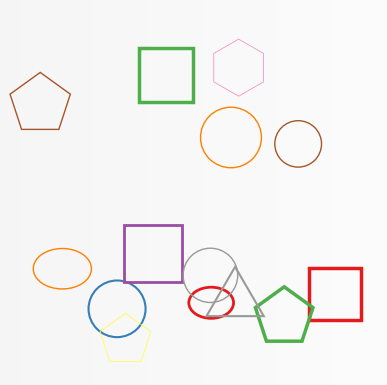[{"shape": "square", "thickness": 2.5, "radius": 0.33, "center": [0.865, 0.237]}, {"shape": "oval", "thickness": 2, "radius": 0.29, "center": [0.545, 0.214]}, {"shape": "circle", "thickness": 1.5, "radius": 0.37, "center": [0.302, 0.198]}, {"shape": "square", "thickness": 2.5, "radius": 0.35, "center": [0.429, 0.805]}, {"shape": "pentagon", "thickness": 2.5, "radius": 0.39, "center": [0.733, 0.177]}, {"shape": "square", "thickness": 2, "radius": 0.37, "center": [0.395, 0.343]}, {"shape": "circle", "thickness": 1, "radius": 0.39, "center": [0.596, 0.643]}, {"shape": "oval", "thickness": 1, "radius": 0.38, "center": [0.161, 0.302]}, {"shape": "pentagon", "thickness": 0.5, "radius": 0.35, "center": [0.324, 0.117]}, {"shape": "pentagon", "thickness": 1, "radius": 0.41, "center": [0.104, 0.73]}, {"shape": "circle", "thickness": 1, "radius": 0.3, "center": [0.769, 0.626]}, {"shape": "hexagon", "thickness": 0.5, "radius": 0.37, "center": [0.616, 0.824]}, {"shape": "triangle", "thickness": 1.5, "radius": 0.43, "center": [0.607, 0.222]}, {"shape": "circle", "thickness": 1, "radius": 0.35, "center": [0.543, 0.285]}]